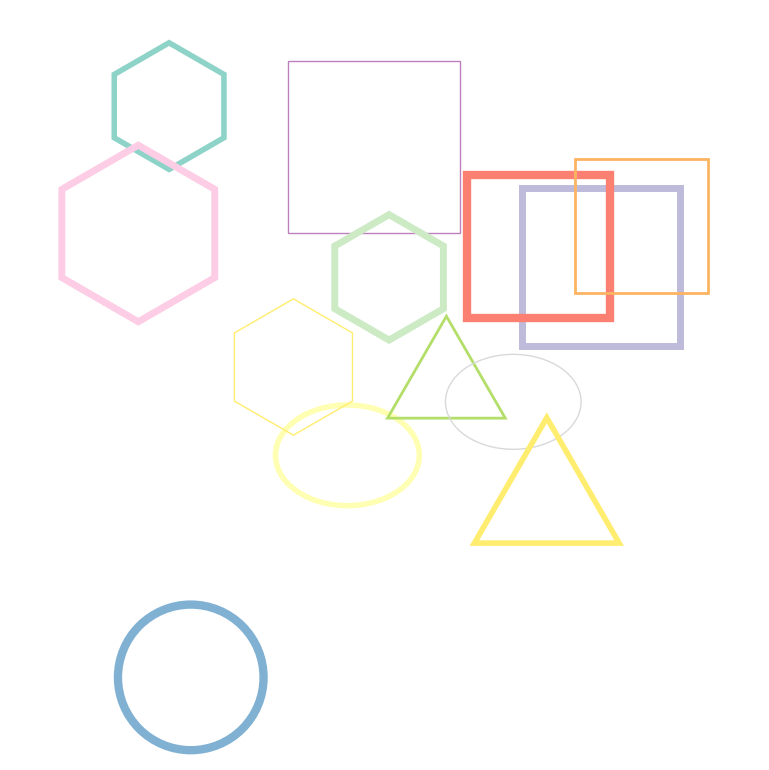[{"shape": "hexagon", "thickness": 2, "radius": 0.41, "center": [0.22, 0.862]}, {"shape": "oval", "thickness": 2, "radius": 0.47, "center": [0.451, 0.409]}, {"shape": "square", "thickness": 2.5, "radius": 0.51, "center": [0.781, 0.653]}, {"shape": "square", "thickness": 3, "radius": 0.46, "center": [0.7, 0.68]}, {"shape": "circle", "thickness": 3, "radius": 0.47, "center": [0.248, 0.12]}, {"shape": "square", "thickness": 1, "radius": 0.43, "center": [0.833, 0.706]}, {"shape": "triangle", "thickness": 1, "radius": 0.44, "center": [0.58, 0.501]}, {"shape": "hexagon", "thickness": 2.5, "radius": 0.57, "center": [0.18, 0.697]}, {"shape": "oval", "thickness": 0.5, "radius": 0.44, "center": [0.667, 0.478]}, {"shape": "square", "thickness": 0.5, "radius": 0.56, "center": [0.486, 0.809]}, {"shape": "hexagon", "thickness": 2.5, "radius": 0.41, "center": [0.505, 0.64]}, {"shape": "triangle", "thickness": 2, "radius": 0.54, "center": [0.71, 0.349]}, {"shape": "hexagon", "thickness": 0.5, "radius": 0.44, "center": [0.381, 0.523]}]